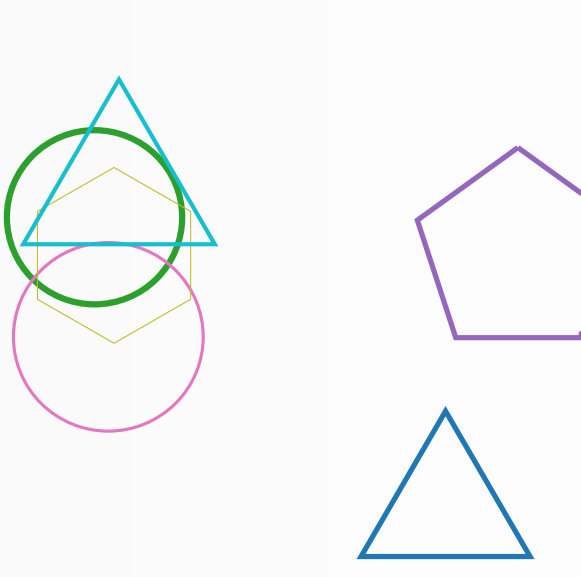[{"shape": "triangle", "thickness": 2.5, "radius": 0.84, "center": [0.767, 0.119]}, {"shape": "circle", "thickness": 3, "radius": 0.75, "center": [0.163, 0.623]}, {"shape": "pentagon", "thickness": 2.5, "radius": 0.91, "center": [0.891, 0.562]}, {"shape": "circle", "thickness": 1.5, "radius": 0.82, "center": [0.186, 0.416]}, {"shape": "hexagon", "thickness": 0.5, "radius": 0.76, "center": [0.196, 0.557]}, {"shape": "triangle", "thickness": 2, "radius": 0.95, "center": [0.205, 0.671]}]